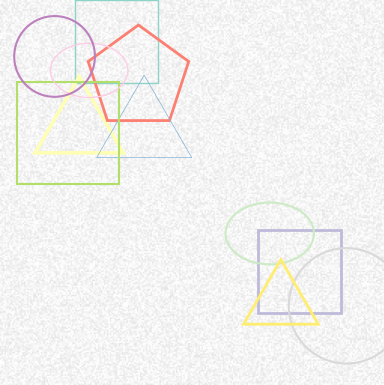[{"shape": "square", "thickness": 1, "radius": 0.54, "center": [0.302, 0.892]}, {"shape": "triangle", "thickness": 2.5, "radius": 0.66, "center": [0.206, 0.669]}, {"shape": "square", "thickness": 2, "radius": 0.54, "center": [0.778, 0.295]}, {"shape": "pentagon", "thickness": 2, "radius": 0.69, "center": [0.36, 0.798]}, {"shape": "triangle", "thickness": 0.5, "radius": 0.71, "center": [0.375, 0.662]}, {"shape": "square", "thickness": 1.5, "radius": 0.66, "center": [0.177, 0.655]}, {"shape": "oval", "thickness": 1, "radius": 0.5, "center": [0.232, 0.817]}, {"shape": "circle", "thickness": 1.5, "radius": 0.75, "center": [0.9, 0.206]}, {"shape": "circle", "thickness": 1.5, "radius": 0.52, "center": [0.142, 0.853]}, {"shape": "oval", "thickness": 1.5, "radius": 0.57, "center": [0.701, 0.394]}, {"shape": "triangle", "thickness": 2, "radius": 0.56, "center": [0.73, 0.214]}]